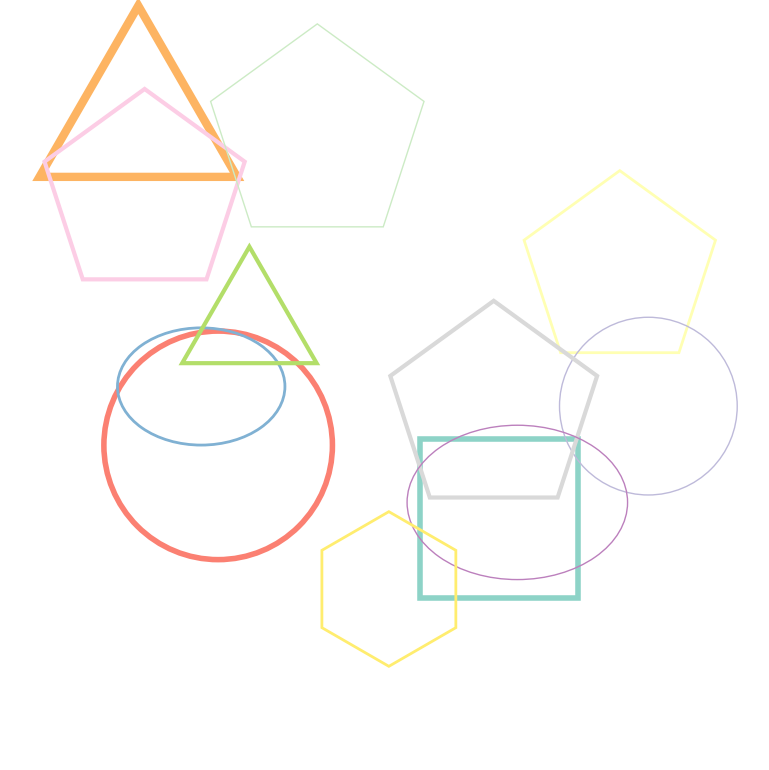[{"shape": "square", "thickness": 2, "radius": 0.51, "center": [0.648, 0.327]}, {"shape": "pentagon", "thickness": 1, "radius": 0.65, "center": [0.805, 0.648]}, {"shape": "circle", "thickness": 0.5, "radius": 0.58, "center": [0.842, 0.473]}, {"shape": "circle", "thickness": 2, "radius": 0.74, "center": [0.283, 0.422]}, {"shape": "oval", "thickness": 1, "radius": 0.54, "center": [0.261, 0.498]}, {"shape": "triangle", "thickness": 3, "radius": 0.74, "center": [0.18, 0.844]}, {"shape": "triangle", "thickness": 1.5, "radius": 0.5, "center": [0.324, 0.579]}, {"shape": "pentagon", "thickness": 1.5, "radius": 0.68, "center": [0.188, 0.748]}, {"shape": "pentagon", "thickness": 1.5, "radius": 0.71, "center": [0.641, 0.468]}, {"shape": "oval", "thickness": 0.5, "radius": 0.72, "center": [0.672, 0.348]}, {"shape": "pentagon", "thickness": 0.5, "radius": 0.73, "center": [0.412, 0.823]}, {"shape": "hexagon", "thickness": 1, "radius": 0.5, "center": [0.505, 0.235]}]